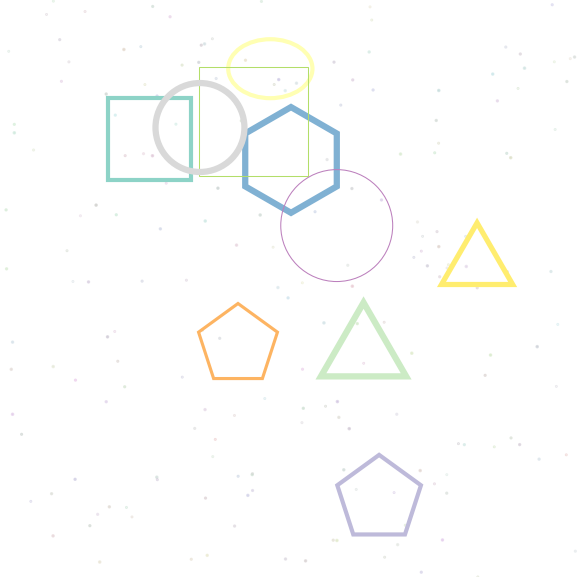[{"shape": "square", "thickness": 2, "radius": 0.36, "center": [0.259, 0.758]}, {"shape": "oval", "thickness": 2, "radius": 0.36, "center": [0.468, 0.88]}, {"shape": "pentagon", "thickness": 2, "radius": 0.38, "center": [0.656, 0.135]}, {"shape": "hexagon", "thickness": 3, "radius": 0.46, "center": [0.504, 0.722]}, {"shape": "pentagon", "thickness": 1.5, "radius": 0.36, "center": [0.412, 0.402]}, {"shape": "square", "thickness": 0.5, "radius": 0.47, "center": [0.439, 0.789]}, {"shape": "circle", "thickness": 3, "radius": 0.38, "center": [0.346, 0.778]}, {"shape": "circle", "thickness": 0.5, "radius": 0.48, "center": [0.583, 0.609]}, {"shape": "triangle", "thickness": 3, "radius": 0.43, "center": [0.63, 0.39]}, {"shape": "triangle", "thickness": 2.5, "radius": 0.36, "center": [0.826, 0.542]}]